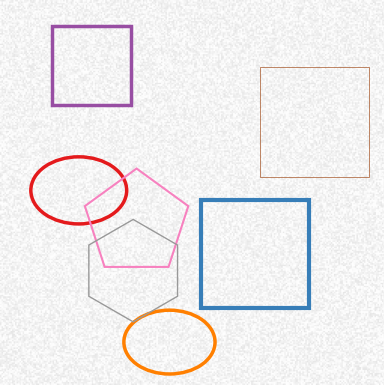[{"shape": "oval", "thickness": 2.5, "radius": 0.62, "center": [0.205, 0.506]}, {"shape": "square", "thickness": 3, "radius": 0.7, "center": [0.663, 0.34]}, {"shape": "square", "thickness": 2.5, "radius": 0.51, "center": [0.237, 0.829]}, {"shape": "oval", "thickness": 2.5, "radius": 0.59, "center": [0.44, 0.111]}, {"shape": "square", "thickness": 0.5, "radius": 0.71, "center": [0.817, 0.683]}, {"shape": "pentagon", "thickness": 1.5, "radius": 0.71, "center": [0.355, 0.421]}, {"shape": "hexagon", "thickness": 1, "radius": 0.67, "center": [0.346, 0.297]}]